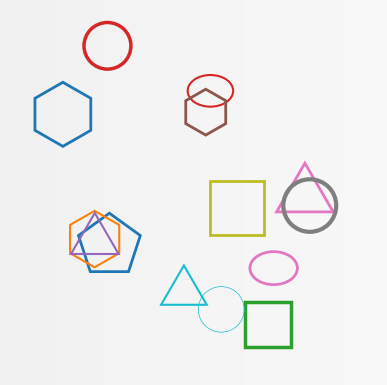[{"shape": "pentagon", "thickness": 2, "radius": 0.42, "center": [0.282, 0.362]}, {"shape": "hexagon", "thickness": 2, "radius": 0.42, "center": [0.162, 0.703]}, {"shape": "hexagon", "thickness": 1.5, "radius": 0.37, "center": [0.244, 0.379]}, {"shape": "square", "thickness": 2.5, "radius": 0.3, "center": [0.691, 0.157]}, {"shape": "circle", "thickness": 2.5, "radius": 0.3, "center": [0.277, 0.881]}, {"shape": "oval", "thickness": 1.5, "radius": 0.29, "center": [0.543, 0.764]}, {"shape": "triangle", "thickness": 1.5, "radius": 0.36, "center": [0.245, 0.376]}, {"shape": "hexagon", "thickness": 2, "radius": 0.3, "center": [0.531, 0.709]}, {"shape": "oval", "thickness": 2, "radius": 0.31, "center": [0.706, 0.304]}, {"shape": "triangle", "thickness": 2, "radius": 0.42, "center": [0.787, 0.492]}, {"shape": "circle", "thickness": 3, "radius": 0.34, "center": [0.799, 0.466]}, {"shape": "square", "thickness": 2, "radius": 0.35, "center": [0.612, 0.46]}, {"shape": "circle", "thickness": 0.5, "radius": 0.3, "center": [0.571, 0.196]}, {"shape": "triangle", "thickness": 1.5, "radius": 0.34, "center": [0.475, 0.242]}]